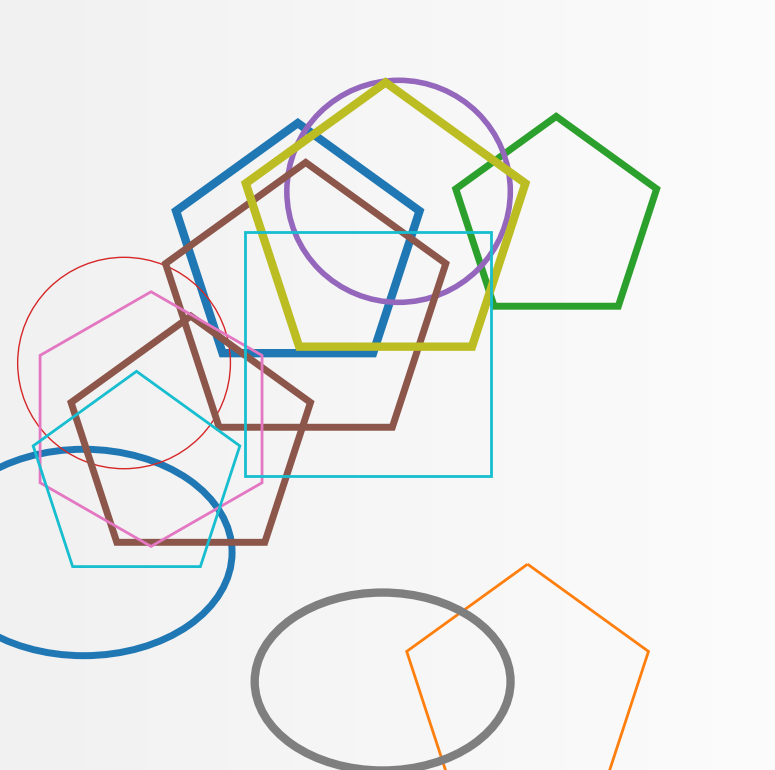[{"shape": "oval", "thickness": 2.5, "radius": 0.96, "center": [0.108, 0.282]}, {"shape": "pentagon", "thickness": 3, "radius": 0.83, "center": [0.384, 0.675]}, {"shape": "pentagon", "thickness": 1, "radius": 0.82, "center": [0.681, 0.103]}, {"shape": "pentagon", "thickness": 2.5, "radius": 0.68, "center": [0.718, 0.713]}, {"shape": "circle", "thickness": 0.5, "radius": 0.69, "center": [0.16, 0.529]}, {"shape": "circle", "thickness": 2, "radius": 0.72, "center": [0.514, 0.752]}, {"shape": "pentagon", "thickness": 2.5, "radius": 0.81, "center": [0.246, 0.427]}, {"shape": "pentagon", "thickness": 2.5, "radius": 0.95, "center": [0.394, 0.599]}, {"shape": "hexagon", "thickness": 1, "radius": 0.83, "center": [0.195, 0.456]}, {"shape": "oval", "thickness": 3, "radius": 0.83, "center": [0.494, 0.115]}, {"shape": "pentagon", "thickness": 3, "radius": 0.95, "center": [0.498, 0.703]}, {"shape": "square", "thickness": 1, "radius": 0.79, "center": [0.475, 0.541]}, {"shape": "pentagon", "thickness": 1, "radius": 0.7, "center": [0.176, 0.378]}]